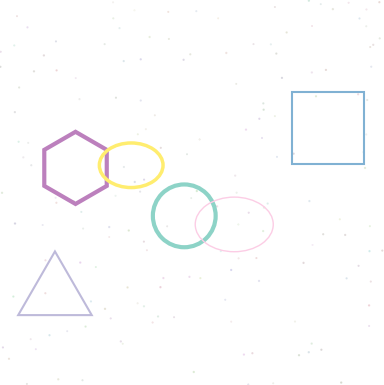[{"shape": "circle", "thickness": 3, "radius": 0.41, "center": [0.479, 0.439]}, {"shape": "triangle", "thickness": 1.5, "radius": 0.55, "center": [0.143, 0.237]}, {"shape": "square", "thickness": 1.5, "radius": 0.47, "center": [0.852, 0.668]}, {"shape": "oval", "thickness": 1, "radius": 0.51, "center": [0.608, 0.417]}, {"shape": "hexagon", "thickness": 3, "radius": 0.47, "center": [0.196, 0.564]}, {"shape": "oval", "thickness": 2.5, "radius": 0.41, "center": [0.341, 0.571]}]